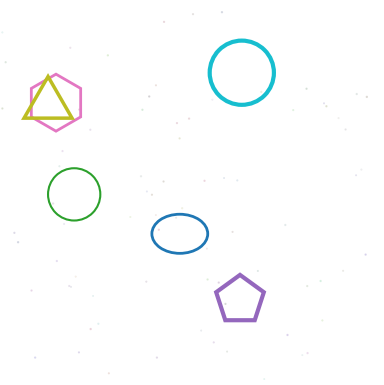[{"shape": "oval", "thickness": 2, "radius": 0.36, "center": [0.467, 0.393]}, {"shape": "circle", "thickness": 1.5, "radius": 0.34, "center": [0.193, 0.495]}, {"shape": "pentagon", "thickness": 3, "radius": 0.33, "center": [0.623, 0.221]}, {"shape": "hexagon", "thickness": 2, "radius": 0.37, "center": [0.145, 0.733]}, {"shape": "triangle", "thickness": 2.5, "radius": 0.36, "center": [0.125, 0.729]}, {"shape": "circle", "thickness": 3, "radius": 0.42, "center": [0.628, 0.811]}]